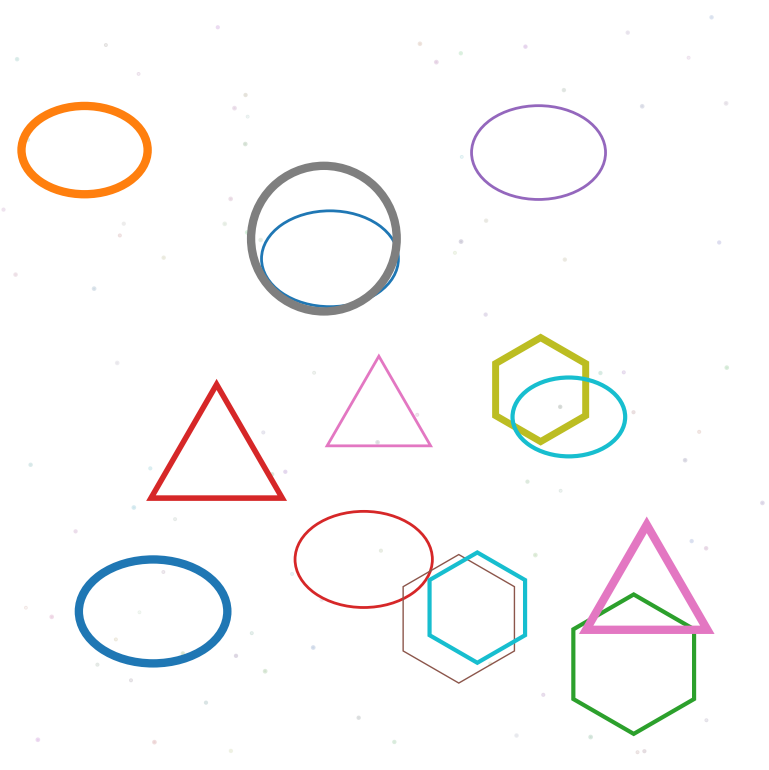[{"shape": "oval", "thickness": 3, "radius": 0.48, "center": [0.199, 0.206]}, {"shape": "oval", "thickness": 1, "radius": 0.44, "center": [0.429, 0.664]}, {"shape": "oval", "thickness": 3, "radius": 0.41, "center": [0.11, 0.805]}, {"shape": "hexagon", "thickness": 1.5, "radius": 0.45, "center": [0.823, 0.137]}, {"shape": "oval", "thickness": 1, "radius": 0.45, "center": [0.472, 0.273]}, {"shape": "triangle", "thickness": 2, "radius": 0.49, "center": [0.281, 0.402]}, {"shape": "oval", "thickness": 1, "radius": 0.44, "center": [0.699, 0.802]}, {"shape": "hexagon", "thickness": 0.5, "radius": 0.42, "center": [0.596, 0.196]}, {"shape": "triangle", "thickness": 3, "radius": 0.45, "center": [0.84, 0.228]}, {"shape": "triangle", "thickness": 1, "radius": 0.39, "center": [0.492, 0.46]}, {"shape": "circle", "thickness": 3, "radius": 0.47, "center": [0.421, 0.69]}, {"shape": "hexagon", "thickness": 2.5, "radius": 0.34, "center": [0.702, 0.494]}, {"shape": "hexagon", "thickness": 1.5, "radius": 0.36, "center": [0.62, 0.211]}, {"shape": "oval", "thickness": 1.5, "radius": 0.37, "center": [0.739, 0.459]}]